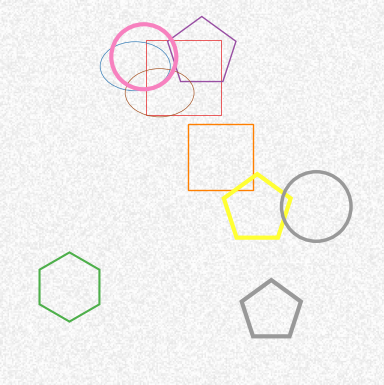[{"shape": "square", "thickness": 0.5, "radius": 0.49, "center": [0.476, 0.8]}, {"shape": "oval", "thickness": 0.5, "radius": 0.46, "center": [0.351, 0.828]}, {"shape": "hexagon", "thickness": 1.5, "radius": 0.45, "center": [0.18, 0.255]}, {"shape": "pentagon", "thickness": 1, "radius": 0.47, "center": [0.524, 0.864]}, {"shape": "square", "thickness": 1, "radius": 0.42, "center": [0.573, 0.592]}, {"shape": "pentagon", "thickness": 3, "radius": 0.46, "center": [0.668, 0.457]}, {"shape": "oval", "thickness": 0.5, "radius": 0.45, "center": [0.415, 0.759]}, {"shape": "circle", "thickness": 3, "radius": 0.42, "center": [0.374, 0.853]}, {"shape": "circle", "thickness": 2.5, "radius": 0.45, "center": [0.821, 0.464]}, {"shape": "pentagon", "thickness": 3, "radius": 0.4, "center": [0.705, 0.192]}]